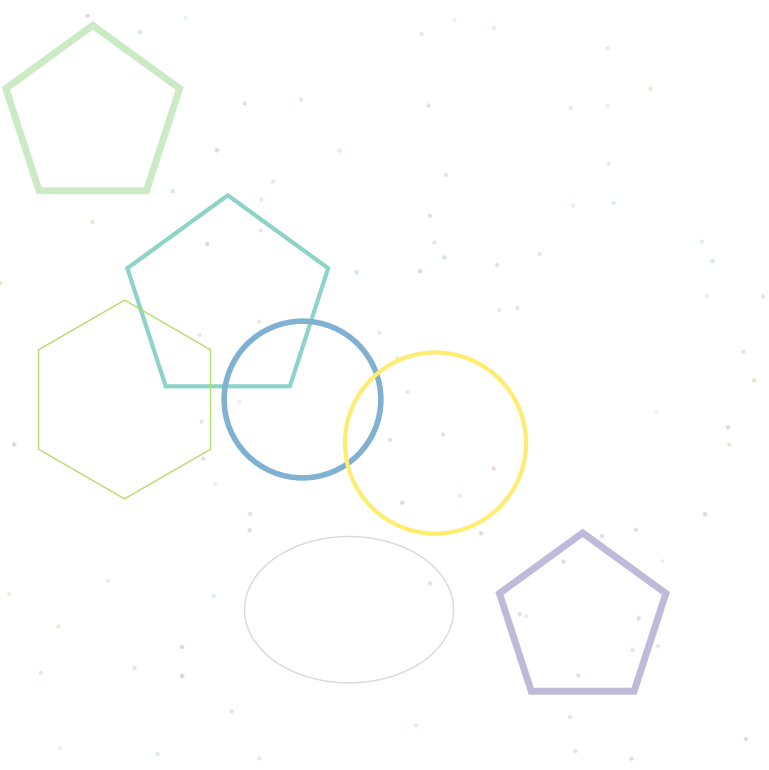[{"shape": "pentagon", "thickness": 1.5, "radius": 0.69, "center": [0.296, 0.609]}, {"shape": "pentagon", "thickness": 2.5, "radius": 0.57, "center": [0.757, 0.194]}, {"shape": "circle", "thickness": 2, "radius": 0.51, "center": [0.393, 0.481]}, {"shape": "hexagon", "thickness": 0.5, "radius": 0.65, "center": [0.162, 0.481]}, {"shape": "oval", "thickness": 0.5, "radius": 0.68, "center": [0.453, 0.208]}, {"shape": "pentagon", "thickness": 2.5, "radius": 0.59, "center": [0.12, 0.848]}, {"shape": "circle", "thickness": 1.5, "radius": 0.59, "center": [0.566, 0.425]}]